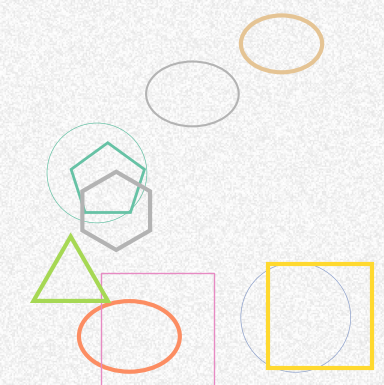[{"shape": "circle", "thickness": 0.5, "radius": 0.65, "center": [0.252, 0.551]}, {"shape": "pentagon", "thickness": 2, "radius": 0.5, "center": [0.28, 0.529]}, {"shape": "oval", "thickness": 3, "radius": 0.66, "center": [0.336, 0.126]}, {"shape": "circle", "thickness": 0.5, "radius": 0.71, "center": [0.768, 0.176]}, {"shape": "square", "thickness": 1, "radius": 0.73, "center": [0.409, 0.144]}, {"shape": "triangle", "thickness": 3, "radius": 0.56, "center": [0.184, 0.274]}, {"shape": "square", "thickness": 3, "radius": 0.67, "center": [0.831, 0.178]}, {"shape": "oval", "thickness": 3, "radius": 0.53, "center": [0.731, 0.886]}, {"shape": "hexagon", "thickness": 3, "radius": 0.51, "center": [0.302, 0.452]}, {"shape": "oval", "thickness": 1.5, "radius": 0.6, "center": [0.5, 0.756]}]